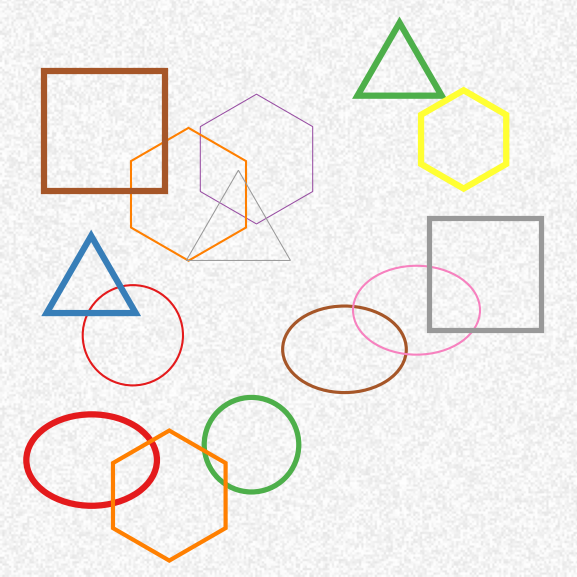[{"shape": "circle", "thickness": 1, "radius": 0.43, "center": [0.23, 0.419]}, {"shape": "oval", "thickness": 3, "radius": 0.57, "center": [0.159, 0.202]}, {"shape": "triangle", "thickness": 3, "radius": 0.45, "center": [0.158, 0.502]}, {"shape": "circle", "thickness": 2.5, "radius": 0.41, "center": [0.435, 0.229]}, {"shape": "triangle", "thickness": 3, "radius": 0.42, "center": [0.692, 0.876]}, {"shape": "hexagon", "thickness": 0.5, "radius": 0.56, "center": [0.444, 0.724]}, {"shape": "hexagon", "thickness": 1, "radius": 0.58, "center": [0.326, 0.663]}, {"shape": "hexagon", "thickness": 2, "radius": 0.56, "center": [0.293, 0.141]}, {"shape": "hexagon", "thickness": 3, "radius": 0.43, "center": [0.803, 0.758]}, {"shape": "square", "thickness": 3, "radius": 0.52, "center": [0.181, 0.772]}, {"shape": "oval", "thickness": 1.5, "radius": 0.54, "center": [0.596, 0.394]}, {"shape": "oval", "thickness": 1, "radius": 0.55, "center": [0.721, 0.462]}, {"shape": "square", "thickness": 2.5, "radius": 0.49, "center": [0.84, 0.525]}, {"shape": "triangle", "thickness": 0.5, "radius": 0.52, "center": [0.413, 0.6]}]